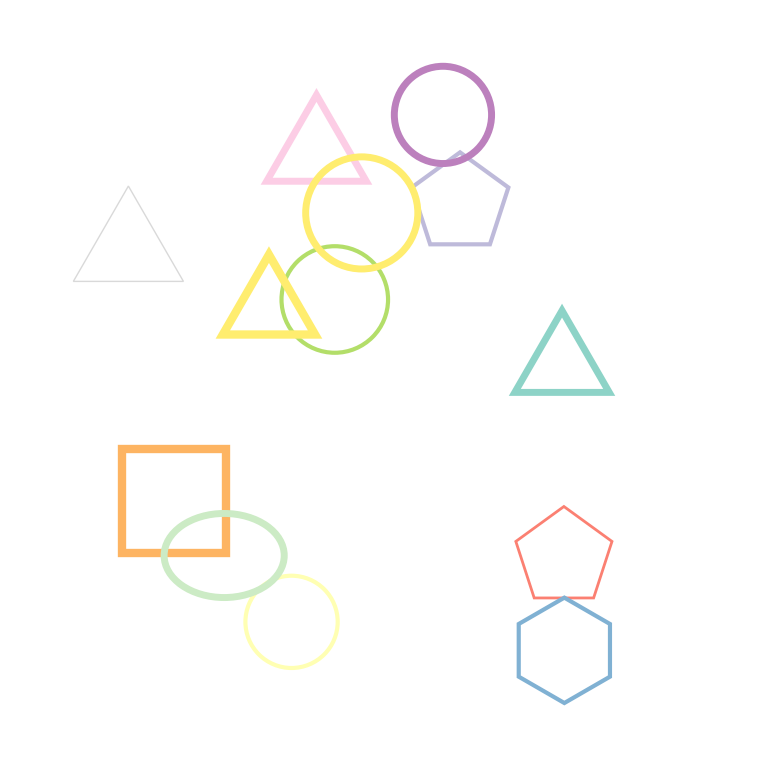[{"shape": "triangle", "thickness": 2.5, "radius": 0.35, "center": [0.73, 0.526]}, {"shape": "circle", "thickness": 1.5, "radius": 0.3, "center": [0.379, 0.192]}, {"shape": "pentagon", "thickness": 1.5, "radius": 0.33, "center": [0.597, 0.736]}, {"shape": "pentagon", "thickness": 1, "radius": 0.33, "center": [0.732, 0.277]}, {"shape": "hexagon", "thickness": 1.5, "radius": 0.34, "center": [0.733, 0.155]}, {"shape": "square", "thickness": 3, "radius": 0.34, "center": [0.226, 0.349]}, {"shape": "circle", "thickness": 1.5, "radius": 0.35, "center": [0.435, 0.611]}, {"shape": "triangle", "thickness": 2.5, "radius": 0.37, "center": [0.411, 0.802]}, {"shape": "triangle", "thickness": 0.5, "radius": 0.41, "center": [0.167, 0.676]}, {"shape": "circle", "thickness": 2.5, "radius": 0.32, "center": [0.575, 0.851]}, {"shape": "oval", "thickness": 2.5, "radius": 0.39, "center": [0.291, 0.279]}, {"shape": "triangle", "thickness": 3, "radius": 0.35, "center": [0.349, 0.6]}, {"shape": "circle", "thickness": 2.5, "radius": 0.36, "center": [0.47, 0.723]}]